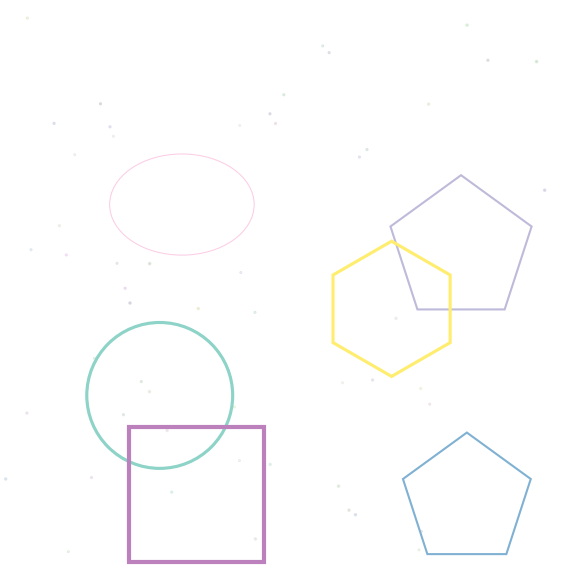[{"shape": "circle", "thickness": 1.5, "radius": 0.63, "center": [0.277, 0.314]}, {"shape": "pentagon", "thickness": 1, "radius": 0.64, "center": [0.798, 0.567]}, {"shape": "pentagon", "thickness": 1, "radius": 0.58, "center": [0.808, 0.134]}, {"shape": "oval", "thickness": 0.5, "radius": 0.63, "center": [0.315, 0.645]}, {"shape": "square", "thickness": 2, "radius": 0.58, "center": [0.34, 0.143]}, {"shape": "hexagon", "thickness": 1.5, "radius": 0.59, "center": [0.678, 0.464]}]